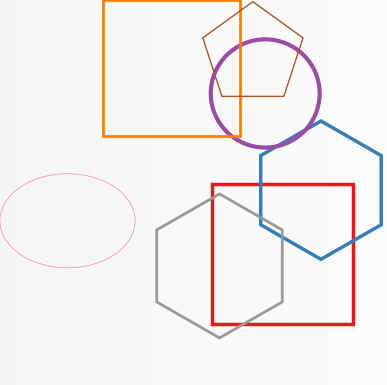[{"shape": "square", "thickness": 2.5, "radius": 0.91, "center": [0.728, 0.34]}, {"shape": "hexagon", "thickness": 2.5, "radius": 0.9, "center": [0.828, 0.506]}, {"shape": "circle", "thickness": 3, "radius": 0.7, "center": [0.684, 0.757]}, {"shape": "square", "thickness": 2, "radius": 0.88, "center": [0.444, 0.823]}, {"shape": "pentagon", "thickness": 1, "radius": 0.68, "center": [0.653, 0.86]}, {"shape": "oval", "thickness": 0.5, "radius": 0.87, "center": [0.174, 0.427]}, {"shape": "hexagon", "thickness": 2, "radius": 0.94, "center": [0.566, 0.309]}]